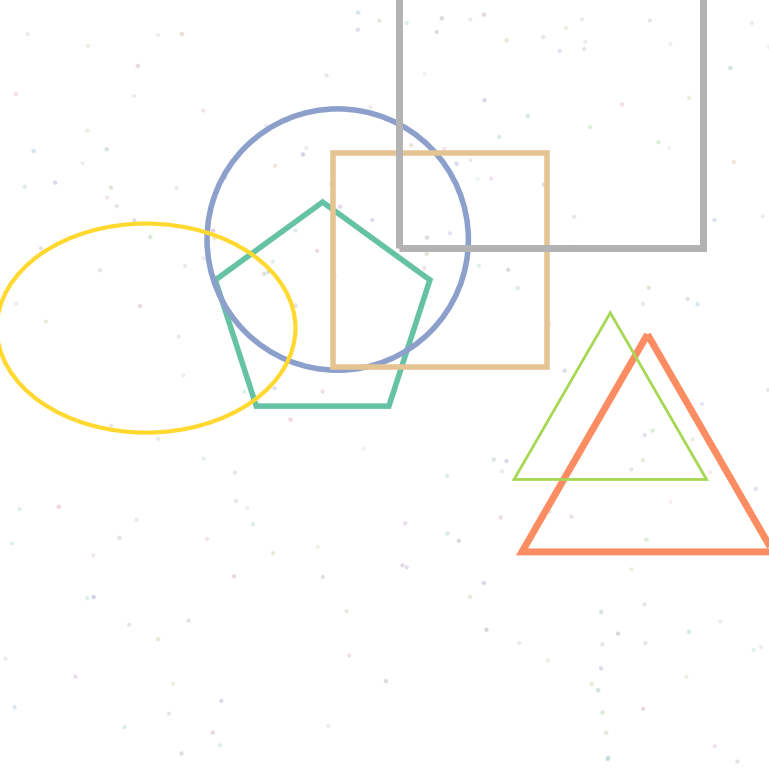[{"shape": "pentagon", "thickness": 2, "radius": 0.73, "center": [0.419, 0.591]}, {"shape": "triangle", "thickness": 2.5, "radius": 0.94, "center": [0.841, 0.377]}, {"shape": "circle", "thickness": 2, "radius": 0.85, "center": [0.439, 0.689]}, {"shape": "triangle", "thickness": 1, "radius": 0.72, "center": [0.793, 0.449]}, {"shape": "oval", "thickness": 1.5, "radius": 0.97, "center": [0.19, 0.574]}, {"shape": "square", "thickness": 2, "radius": 0.7, "center": [0.571, 0.662]}, {"shape": "square", "thickness": 2.5, "radius": 0.99, "center": [0.716, 0.875]}]